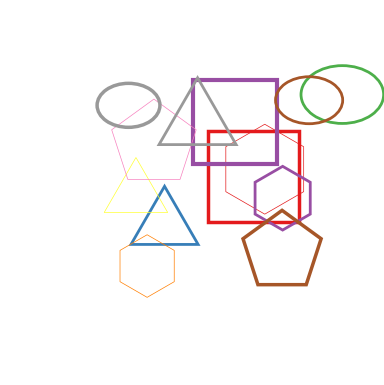[{"shape": "square", "thickness": 2.5, "radius": 0.59, "center": [0.658, 0.542]}, {"shape": "hexagon", "thickness": 0.5, "radius": 0.58, "center": [0.688, 0.561]}, {"shape": "triangle", "thickness": 2, "radius": 0.5, "center": [0.427, 0.415]}, {"shape": "oval", "thickness": 2, "radius": 0.54, "center": [0.889, 0.754]}, {"shape": "square", "thickness": 3, "radius": 0.55, "center": [0.611, 0.682]}, {"shape": "hexagon", "thickness": 2, "radius": 0.41, "center": [0.734, 0.485]}, {"shape": "hexagon", "thickness": 0.5, "radius": 0.41, "center": [0.382, 0.309]}, {"shape": "triangle", "thickness": 0.5, "radius": 0.48, "center": [0.353, 0.496]}, {"shape": "pentagon", "thickness": 2.5, "radius": 0.53, "center": [0.733, 0.347]}, {"shape": "oval", "thickness": 2, "radius": 0.44, "center": [0.803, 0.74]}, {"shape": "pentagon", "thickness": 0.5, "radius": 0.58, "center": [0.4, 0.627]}, {"shape": "oval", "thickness": 2.5, "radius": 0.41, "center": [0.334, 0.726]}, {"shape": "triangle", "thickness": 2, "radius": 0.58, "center": [0.513, 0.682]}]